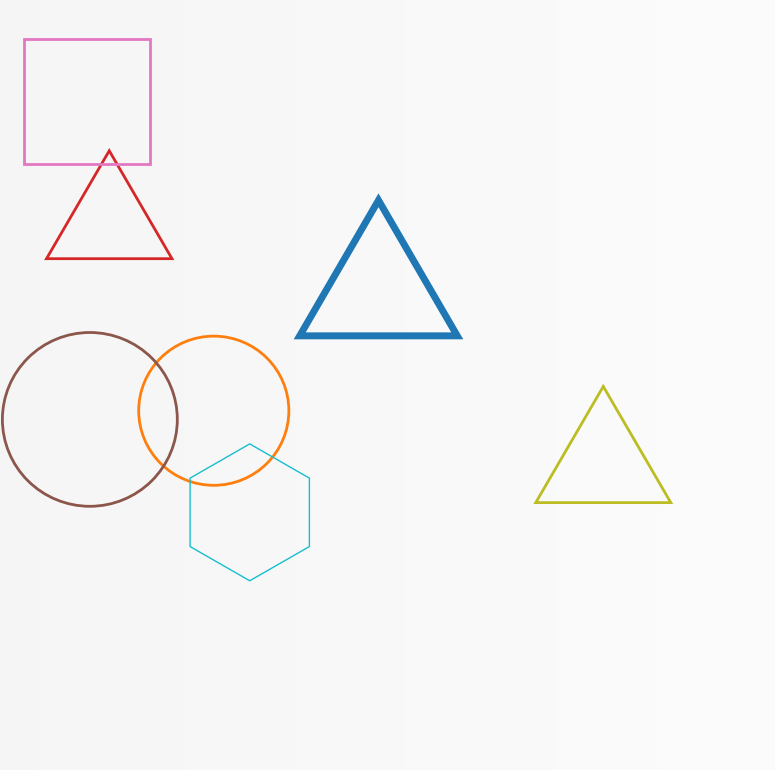[{"shape": "triangle", "thickness": 2.5, "radius": 0.59, "center": [0.488, 0.623]}, {"shape": "circle", "thickness": 1, "radius": 0.48, "center": [0.276, 0.467]}, {"shape": "triangle", "thickness": 1, "radius": 0.47, "center": [0.141, 0.711]}, {"shape": "circle", "thickness": 1, "radius": 0.56, "center": [0.116, 0.455]}, {"shape": "square", "thickness": 1, "radius": 0.41, "center": [0.112, 0.868]}, {"shape": "triangle", "thickness": 1, "radius": 0.5, "center": [0.778, 0.398]}, {"shape": "hexagon", "thickness": 0.5, "radius": 0.44, "center": [0.322, 0.335]}]